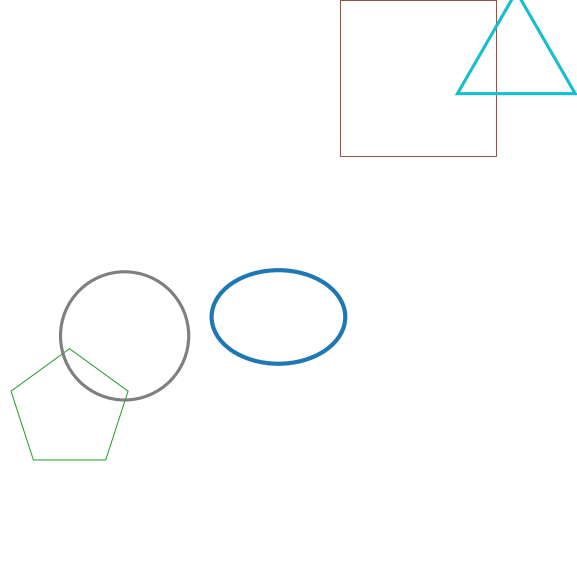[{"shape": "oval", "thickness": 2, "radius": 0.58, "center": [0.482, 0.45]}, {"shape": "pentagon", "thickness": 0.5, "radius": 0.53, "center": [0.12, 0.289]}, {"shape": "square", "thickness": 0.5, "radius": 0.67, "center": [0.724, 0.864]}, {"shape": "circle", "thickness": 1.5, "radius": 0.55, "center": [0.216, 0.418]}, {"shape": "triangle", "thickness": 1.5, "radius": 0.59, "center": [0.894, 0.896]}]